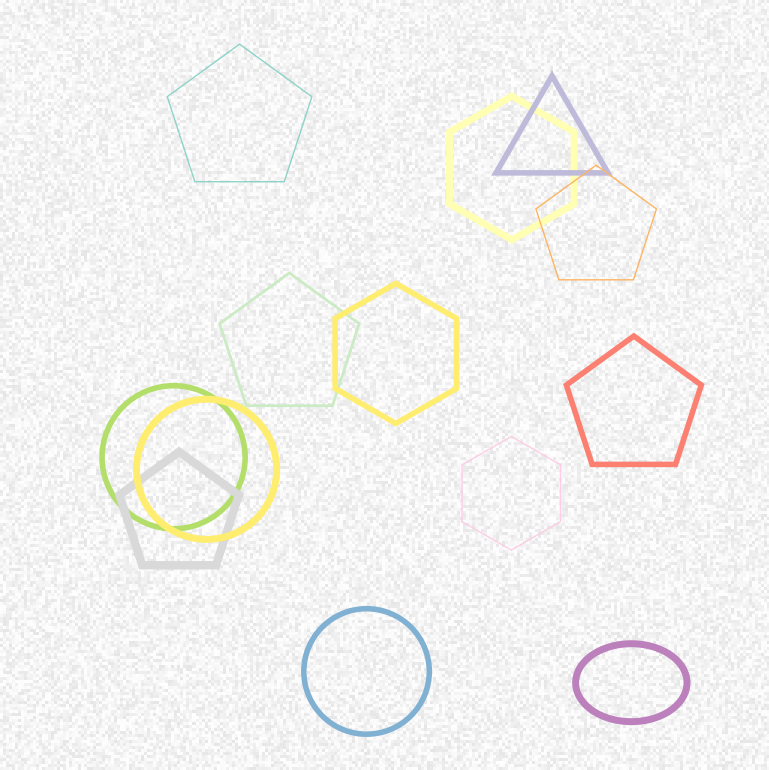[{"shape": "pentagon", "thickness": 0.5, "radius": 0.49, "center": [0.311, 0.844]}, {"shape": "hexagon", "thickness": 2.5, "radius": 0.47, "center": [0.665, 0.782]}, {"shape": "triangle", "thickness": 2, "radius": 0.42, "center": [0.717, 0.817]}, {"shape": "pentagon", "thickness": 2, "radius": 0.46, "center": [0.823, 0.471]}, {"shape": "circle", "thickness": 2, "radius": 0.41, "center": [0.476, 0.128]}, {"shape": "pentagon", "thickness": 0.5, "radius": 0.41, "center": [0.774, 0.703]}, {"shape": "circle", "thickness": 2, "radius": 0.46, "center": [0.225, 0.406]}, {"shape": "hexagon", "thickness": 0.5, "radius": 0.37, "center": [0.664, 0.359]}, {"shape": "pentagon", "thickness": 3, "radius": 0.41, "center": [0.233, 0.332]}, {"shape": "oval", "thickness": 2.5, "radius": 0.36, "center": [0.82, 0.113]}, {"shape": "pentagon", "thickness": 1, "radius": 0.48, "center": [0.376, 0.55]}, {"shape": "circle", "thickness": 2.5, "radius": 0.46, "center": [0.268, 0.391]}, {"shape": "hexagon", "thickness": 2, "radius": 0.45, "center": [0.514, 0.541]}]